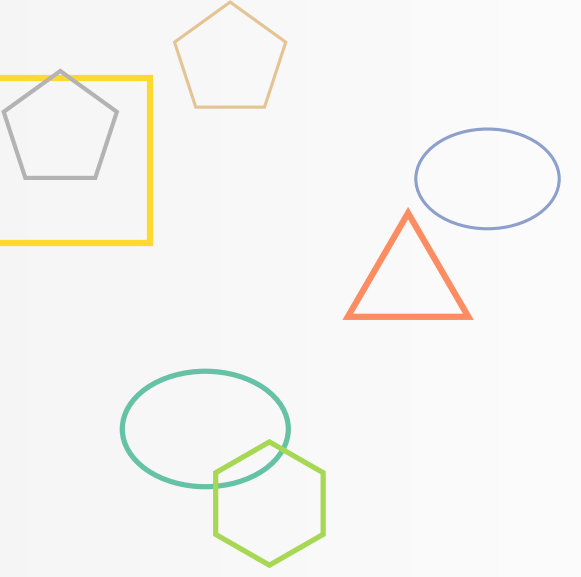[{"shape": "oval", "thickness": 2.5, "radius": 0.71, "center": [0.353, 0.256]}, {"shape": "triangle", "thickness": 3, "radius": 0.6, "center": [0.702, 0.51]}, {"shape": "oval", "thickness": 1.5, "radius": 0.62, "center": [0.839, 0.689]}, {"shape": "hexagon", "thickness": 2.5, "radius": 0.53, "center": [0.464, 0.127]}, {"shape": "square", "thickness": 3, "radius": 0.72, "center": [0.116, 0.721]}, {"shape": "pentagon", "thickness": 1.5, "radius": 0.5, "center": [0.396, 0.895]}, {"shape": "pentagon", "thickness": 2, "radius": 0.51, "center": [0.104, 0.774]}]